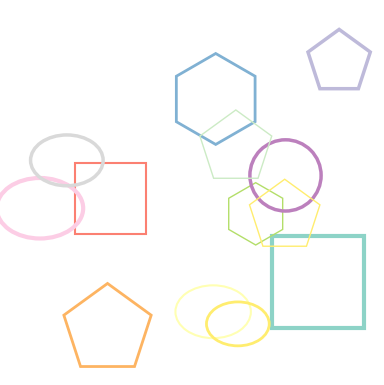[{"shape": "square", "thickness": 3, "radius": 0.59, "center": [0.826, 0.268]}, {"shape": "oval", "thickness": 1.5, "radius": 0.49, "center": [0.554, 0.19]}, {"shape": "pentagon", "thickness": 2.5, "radius": 0.43, "center": [0.881, 0.838]}, {"shape": "square", "thickness": 1.5, "radius": 0.46, "center": [0.287, 0.484]}, {"shape": "hexagon", "thickness": 2, "radius": 0.59, "center": [0.56, 0.743]}, {"shape": "pentagon", "thickness": 2, "radius": 0.6, "center": [0.279, 0.144]}, {"shape": "hexagon", "thickness": 1, "radius": 0.4, "center": [0.664, 0.445]}, {"shape": "oval", "thickness": 3, "radius": 0.56, "center": [0.104, 0.459]}, {"shape": "oval", "thickness": 2.5, "radius": 0.47, "center": [0.174, 0.584]}, {"shape": "circle", "thickness": 2.5, "radius": 0.46, "center": [0.742, 0.544]}, {"shape": "pentagon", "thickness": 1, "radius": 0.49, "center": [0.613, 0.616]}, {"shape": "pentagon", "thickness": 1, "radius": 0.48, "center": [0.739, 0.438]}, {"shape": "oval", "thickness": 2, "radius": 0.41, "center": [0.618, 0.159]}]